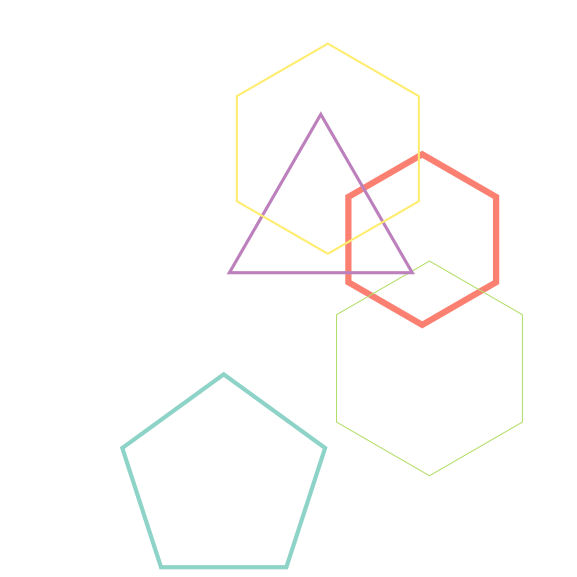[{"shape": "pentagon", "thickness": 2, "radius": 0.92, "center": [0.387, 0.166]}, {"shape": "hexagon", "thickness": 3, "radius": 0.74, "center": [0.731, 0.584]}, {"shape": "hexagon", "thickness": 0.5, "radius": 0.93, "center": [0.744, 0.361]}, {"shape": "triangle", "thickness": 1.5, "radius": 0.91, "center": [0.556, 0.618]}, {"shape": "hexagon", "thickness": 1, "radius": 0.91, "center": [0.568, 0.742]}]